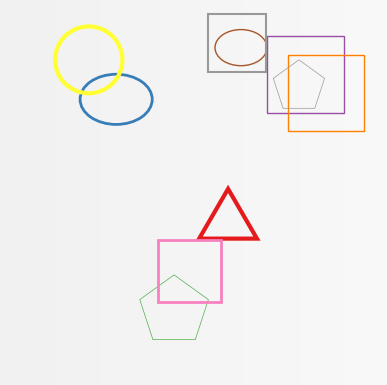[{"shape": "triangle", "thickness": 3, "radius": 0.43, "center": [0.589, 0.423]}, {"shape": "oval", "thickness": 2, "radius": 0.47, "center": [0.3, 0.742]}, {"shape": "pentagon", "thickness": 0.5, "radius": 0.47, "center": [0.449, 0.193]}, {"shape": "square", "thickness": 1, "radius": 0.5, "center": [0.789, 0.807]}, {"shape": "square", "thickness": 1, "radius": 0.49, "center": [0.841, 0.758]}, {"shape": "circle", "thickness": 3, "radius": 0.43, "center": [0.229, 0.845]}, {"shape": "oval", "thickness": 1, "radius": 0.34, "center": [0.622, 0.876]}, {"shape": "square", "thickness": 2, "radius": 0.41, "center": [0.488, 0.296]}, {"shape": "square", "thickness": 1.5, "radius": 0.38, "center": [0.612, 0.888]}, {"shape": "pentagon", "thickness": 0.5, "radius": 0.35, "center": [0.771, 0.775]}]